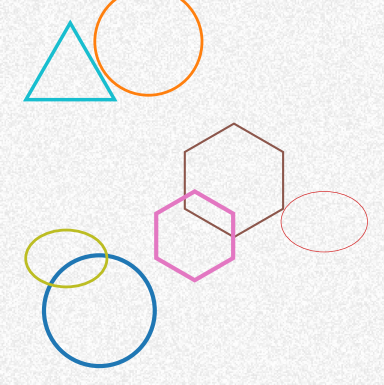[{"shape": "circle", "thickness": 3, "radius": 0.72, "center": [0.258, 0.193]}, {"shape": "circle", "thickness": 2, "radius": 0.7, "center": [0.385, 0.892]}, {"shape": "oval", "thickness": 0.5, "radius": 0.56, "center": [0.842, 0.424]}, {"shape": "hexagon", "thickness": 1.5, "radius": 0.74, "center": [0.608, 0.531]}, {"shape": "hexagon", "thickness": 3, "radius": 0.58, "center": [0.506, 0.387]}, {"shape": "oval", "thickness": 2, "radius": 0.53, "center": [0.172, 0.329]}, {"shape": "triangle", "thickness": 2.5, "radius": 0.66, "center": [0.182, 0.808]}]